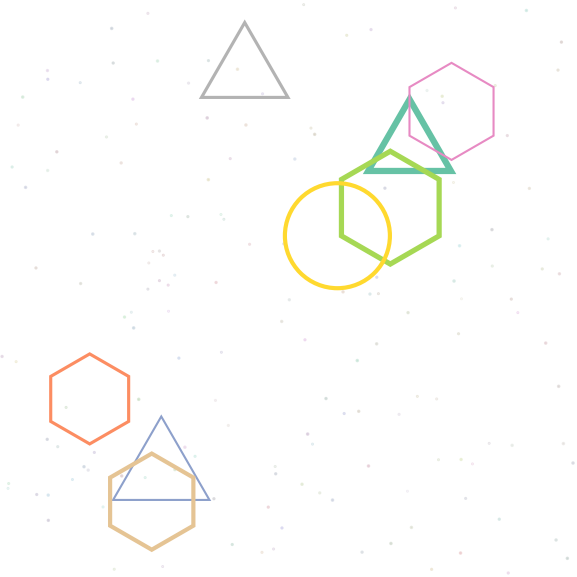[{"shape": "triangle", "thickness": 3, "radius": 0.41, "center": [0.709, 0.744]}, {"shape": "hexagon", "thickness": 1.5, "radius": 0.39, "center": [0.155, 0.308]}, {"shape": "triangle", "thickness": 1, "radius": 0.48, "center": [0.279, 0.182]}, {"shape": "hexagon", "thickness": 1, "radius": 0.42, "center": [0.782, 0.806]}, {"shape": "hexagon", "thickness": 2.5, "radius": 0.49, "center": [0.676, 0.64]}, {"shape": "circle", "thickness": 2, "radius": 0.45, "center": [0.584, 0.591]}, {"shape": "hexagon", "thickness": 2, "radius": 0.42, "center": [0.263, 0.13]}, {"shape": "triangle", "thickness": 1.5, "radius": 0.43, "center": [0.424, 0.874]}]